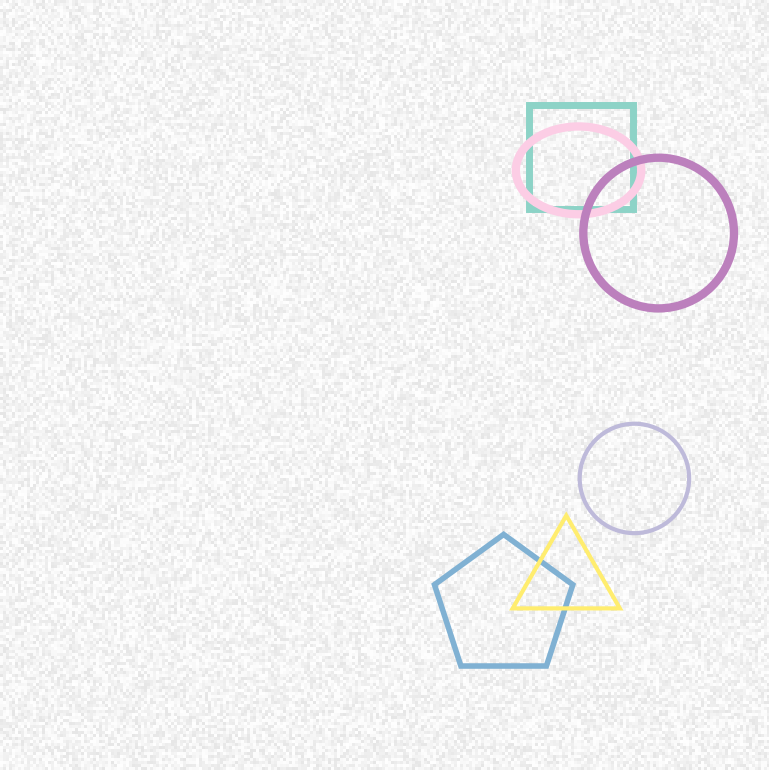[{"shape": "square", "thickness": 2.5, "radius": 0.34, "center": [0.755, 0.796]}, {"shape": "circle", "thickness": 1.5, "radius": 0.36, "center": [0.824, 0.379]}, {"shape": "pentagon", "thickness": 2, "radius": 0.47, "center": [0.654, 0.211]}, {"shape": "oval", "thickness": 3, "radius": 0.41, "center": [0.751, 0.779]}, {"shape": "circle", "thickness": 3, "radius": 0.49, "center": [0.855, 0.697]}, {"shape": "triangle", "thickness": 1.5, "radius": 0.4, "center": [0.735, 0.25]}]